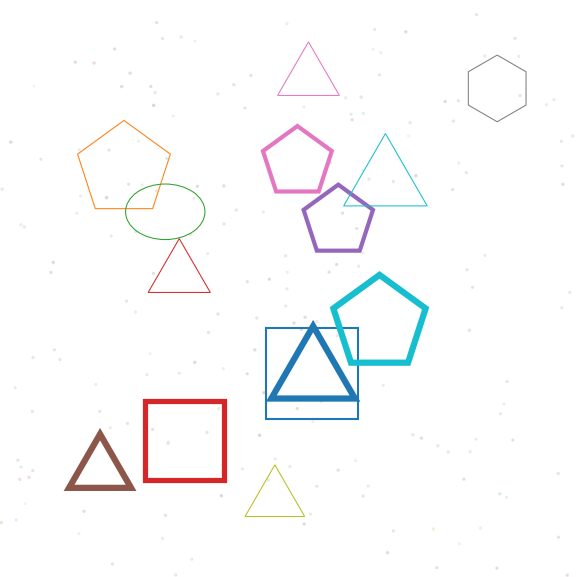[{"shape": "square", "thickness": 1, "radius": 0.4, "center": [0.54, 0.352]}, {"shape": "triangle", "thickness": 3, "radius": 0.42, "center": [0.542, 0.351]}, {"shape": "pentagon", "thickness": 0.5, "radius": 0.42, "center": [0.215, 0.706]}, {"shape": "oval", "thickness": 0.5, "radius": 0.34, "center": [0.286, 0.632]}, {"shape": "triangle", "thickness": 0.5, "radius": 0.31, "center": [0.31, 0.524]}, {"shape": "square", "thickness": 2.5, "radius": 0.34, "center": [0.32, 0.237]}, {"shape": "pentagon", "thickness": 2, "radius": 0.32, "center": [0.586, 0.616]}, {"shape": "triangle", "thickness": 3, "radius": 0.31, "center": [0.173, 0.185]}, {"shape": "triangle", "thickness": 0.5, "radius": 0.31, "center": [0.534, 0.865]}, {"shape": "pentagon", "thickness": 2, "radius": 0.31, "center": [0.515, 0.718]}, {"shape": "hexagon", "thickness": 0.5, "radius": 0.29, "center": [0.861, 0.846]}, {"shape": "triangle", "thickness": 0.5, "radius": 0.3, "center": [0.476, 0.135]}, {"shape": "triangle", "thickness": 0.5, "radius": 0.42, "center": [0.667, 0.684]}, {"shape": "pentagon", "thickness": 3, "radius": 0.42, "center": [0.657, 0.439]}]